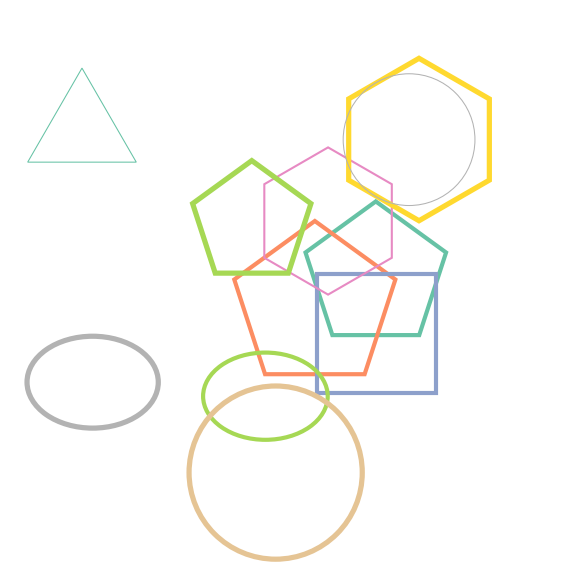[{"shape": "triangle", "thickness": 0.5, "radius": 0.54, "center": [0.142, 0.773]}, {"shape": "pentagon", "thickness": 2, "radius": 0.64, "center": [0.651, 0.522]}, {"shape": "pentagon", "thickness": 2, "radius": 0.73, "center": [0.545, 0.47]}, {"shape": "square", "thickness": 2, "radius": 0.52, "center": [0.652, 0.421]}, {"shape": "hexagon", "thickness": 1, "radius": 0.64, "center": [0.568, 0.616]}, {"shape": "oval", "thickness": 2, "radius": 0.54, "center": [0.46, 0.313]}, {"shape": "pentagon", "thickness": 2.5, "radius": 0.54, "center": [0.436, 0.613]}, {"shape": "hexagon", "thickness": 2.5, "radius": 0.7, "center": [0.726, 0.758]}, {"shape": "circle", "thickness": 2.5, "radius": 0.75, "center": [0.477, 0.181]}, {"shape": "oval", "thickness": 2.5, "radius": 0.57, "center": [0.16, 0.337]}, {"shape": "circle", "thickness": 0.5, "radius": 0.57, "center": [0.708, 0.757]}]